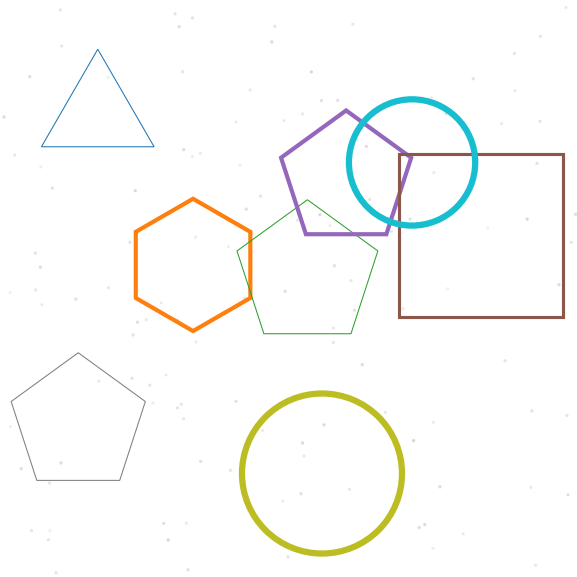[{"shape": "triangle", "thickness": 0.5, "radius": 0.56, "center": [0.169, 0.801]}, {"shape": "hexagon", "thickness": 2, "radius": 0.57, "center": [0.334, 0.54]}, {"shape": "pentagon", "thickness": 0.5, "radius": 0.64, "center": [0.532, 0.525]}, {"shape": "pentagon", "thickness": 2, "radius": 0.59, "center": [0.599, 0.689]}, {"shape": "square", "thickness": 1.5, "radius": 0.71, "center": [0.833, 0.591]}, {"shape": "pentagon", "thickness": 0.5, "radius": 0.61, "center": [0.135, 0.266]}, {"shape": "circle", "thickness": 3, "radius": 0.69, "center": [0.558, 0.179]}, {"shape": "circle", "thickness": 3, "radius": 0.55, "center": [0.714, 0.718]}]